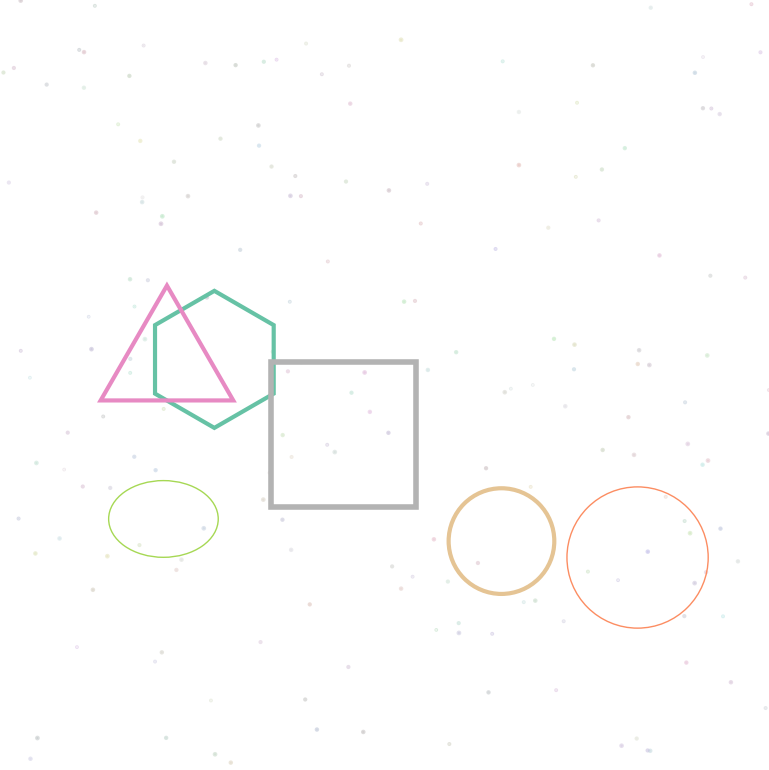[{"shape": "hexagon", "thickness": 1.5, "radius": 0.44, "center": [0.278, 0.533]}, {"shape": "circle", "thickness": 0.5, "radius": 0.46, "center": [0.828, 0.276]}, {"shape": "triangle", "thickness": 1.5, "radius": 0.5, "center": [0.217, 0.53]}, {"shape": "oval", "thickness": 0.5, "radius": 0.36, "center": [0.212, 0.326]}, {"shape": "circle", "thickness": 1.5, "radius": 0.34, "center": [0.651, 0.297]}, {"shape": "square", "thickness": 2, "radius": 0.47, "center": [0.446, 0.436]}]